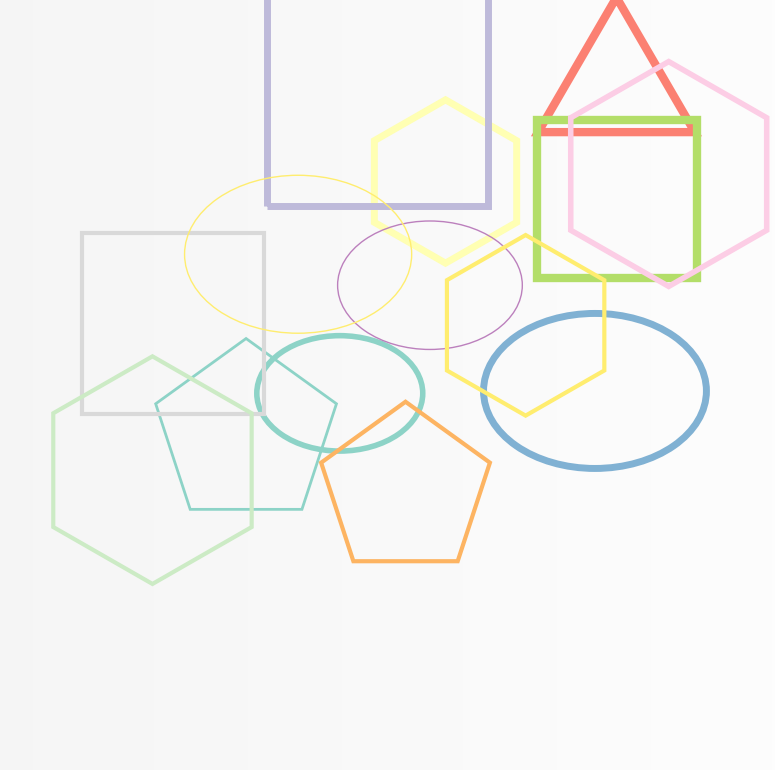[{"shape": "pentagon", "thickness": 1, "radius": 0.61, "center": [0.318, 0.438]}, {"shape": "oval", "thickness": 2, "radius": 0.54, "center": [0.438, 0.489]}, {"shape": "hexagon", "thickness": 2.5, "radius": 0.53, "center": [0.575, 0.764]}, {"shape": "square", "thickness": 2.5, "radius": 0.71, "center": [0.487, 0.875]}, {"shape": "triangle", "thickness": 3, "radius": 0.58, "center": [0.795, 0.887]}, {"shape": "oval", "thickness": 2.5, "radius": 0.72, "center": [0.768, 0.492]}, {"shape": "pentagon", "thickness": 1.5, "radius": 0.57, "center": [0.523, 0.364]}, {"shape": "square", "thickness": 3, "radius": 0.51, "center": [0.796, 0.742]}, {"shape": "hexagon", "thickness": 2, "radius": 0.73, "center": [0.863, 0.774]}, {"shape": "square", "thickness": 1.5, "radius": 0.59, "center": [0.223, 0.579]}, {"shape": "oval", "thickness": 0.5, "radius": 0.6, "center": [0.555, 0.63]}, {"shape": "hexagon", "thickness": 1.5, "radius": 0.74, "center": [0.197, 0.389]}, {"shape": "hexagon", "thickness": 1.5, "radius": 0.59, "center": [0.678, 0.577]}, {"shape": "oval", "thickness": 0.5, "radius": 0.73, "center": [0.385, 0.67]}]